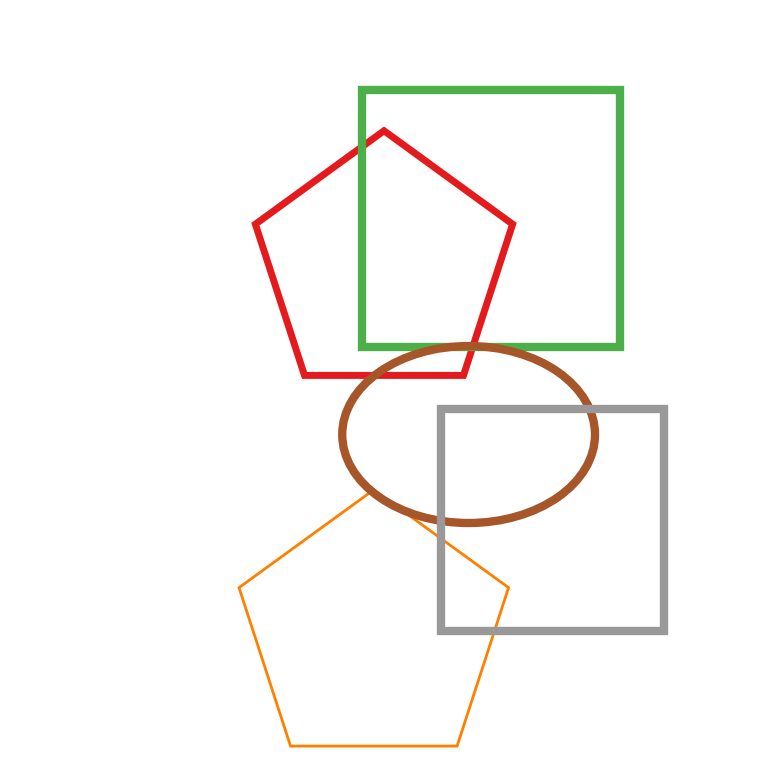[{"shape": "pentagon", "thickness": 2.5, "radius": 0.88, "center": [0.499, 0.655]}, {"shape": "square", "thickness": 3, "radius": 0.84, "center": [0.638, 0.717]}, {"shape": "pentagon", "thickness": 1, "radius": 0.92, "center": [0.485, 0.18]}, {"shape": "oval", "thickness": 3, "radius": 0.82, "center": [0.609, 0.436]}, {"shape": "square", "thickness": 3, "radius": 0.72, "center": [0.717, 0.325]}]